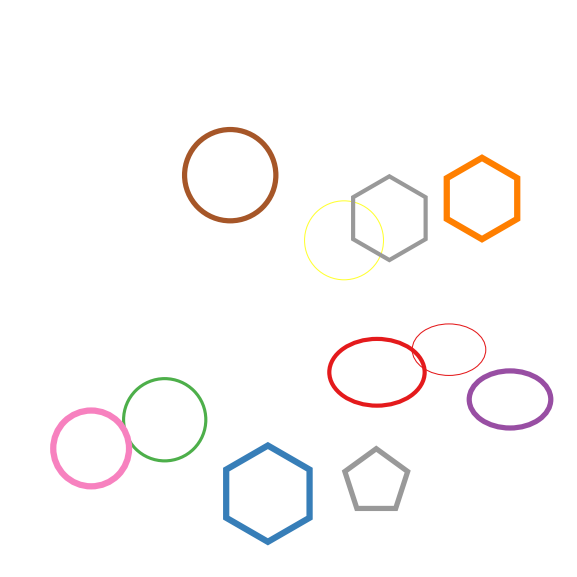[{"shape": "oval", "thickness": 0.5, "radius": 0.32, "center": [0.777, 0.394]}, {"shape": "oval", "thickness": 2, "radius": 0.41, "center": [0.653, 0.354]}, {"shape": "hexagon", "thickness": 3, "radius": 0.42, "center": [0.464, 0.144]}, {"shape": "circle", "thickness": 1.5, "radius": 0.36, "center": [0.285, 0.272]}, {"shape": "oval", "thickness": 2.5, "radius": 0.35, "center": [0.883, 0.307]}, {"shape": "hexagon", "thickness": 3, "radius": 0.35, "center": [0.835, 0.655]}, {"shape": "circle", "thickness": 0.5, "radius": 0.34, "center": [0.596, 0.583]}, {"shape": "circle", "thickness": 2.5, "radius": 0.4, "center": [0.399, 0.696]}, {"shape": "circle", "thickness": 3, "radius": 0.33, "center": [0.158, 0.223]}, {"shape": "hexagon", "thickness": 2, "radius": 0.36, "center": [0.674, 0.621]}, {"shape": "pentagon", "thickness": 2.5, "radius": 0.29, "center": [0.652, 0.165]}]